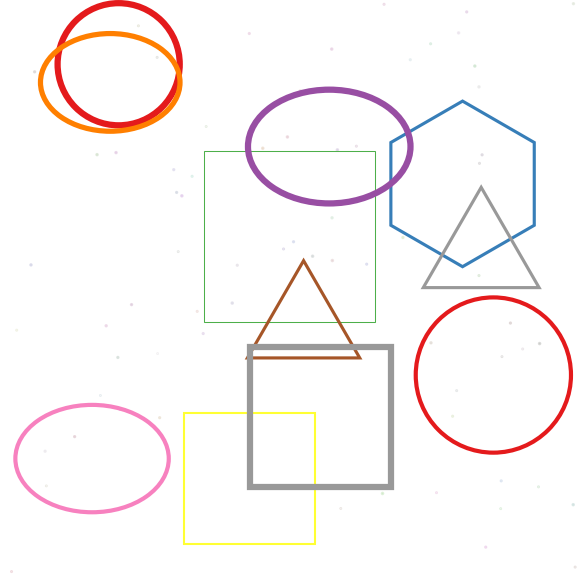[{"shape": "circle", "thickness": 3, "radius": 0.53, "center": [0.205, 0.888]}, {"shape": "circle", "thickness": 2, "radius": 0.67, "center": [0.854, 0.35]}, {"shape": "hexagon", "thickness": 1.5, "radius": 0.72, "center": [0.801, 0.681]}, {"shape": "square", "thickness": 0.5, "radius": 0.74, "center": [0.502, 0.59]}, {"shape": "oval", "thickness": 3, "radius": 0.7, "center": [0.57, 0.745]}, {"shape": "oval", "thickness": 2.5, "radius": 0.6, "center": [0.191, 0.856]}, {"shape": "square", "thickness": 1, "radius": 0.57, "center": [0.432, 0.171]}, {"shape": "triangle", "thickness": 1.5, "radius": 0.56, "center": [0.526, 0.435]}, {"shape": "oval", "thickness": 2, "radius": 0.66, "center": [0.159, 0.205]}, {"shape": "square", "thickness": 3, "radius": 0.61, "center": [0.555, 0.277]}, {"shape": "triangle", "thickness": 1.5, "radius": 0.58, "center": [0.833, 0.559]}]